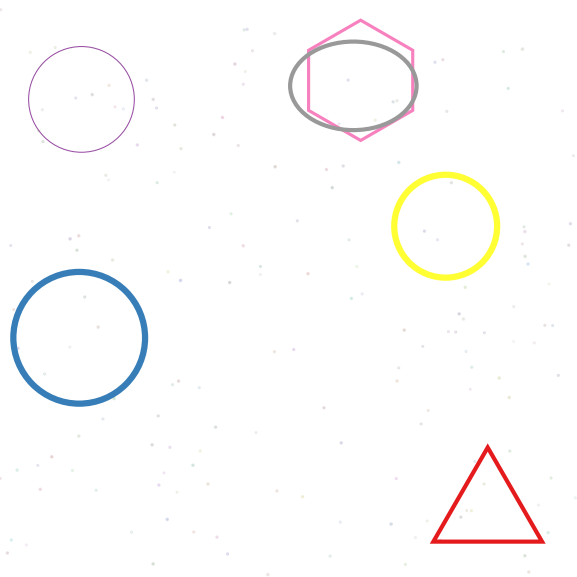[{"shape": "triangle", "thickness": 2, "radius": 0.54, "center": [0.845, 0.116]}, {"shape": "circle", "thickness": 3, "radius": 0.57, "center": [0.137, 0.414]}, {"shape": "circle", "thickness": 0.5, "radius": 0.46, "center": [0.141, 0.827]}, {"shape": "circle", "thickness": 3, "radius": 0.45, "center": [0.772, 0.607]}, {"shape": "hexagon", "thickness": 1.5, "radius": 0.52, "center": [0.625, 0.86]}, {"shape": "oval", "thickness": 2, "radius": 0.55, "center": [0.612, 0.85]}]